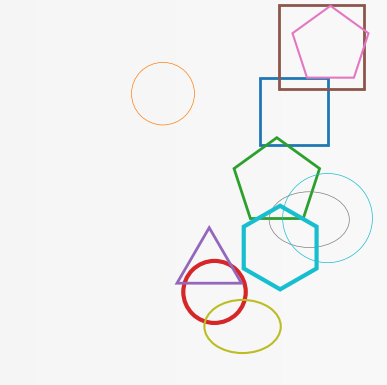[{"shape": "square", "thickness": 2, "radius": 0.44, "center": [0.759, 0.71]}, {"shape": "circle", "thickness": 0.5, "radius": 0.41, "center": [0.421, 0.757]}, {"shape": "pentagon", "thickness": 2, "radius": 0.58, "center": [0.714, 0.526]}, {"shape": "circle", "thickness": 3, "radius": 0.4, "center": [0.554, 0.242]}, {"shape": "triangle", "thickness": 2, "radius": 0.48, "center": [0.54, 0.312]}, {"shape": "square", "thickness": 2, "radius": 0.55, "center": [0.83, 0.879]}, {"shape": "pentagon", "thickness": 1.5, "radius": 0.52, "center": [0.853, 0.882]}, {"shape": "oval", "thickness": 0.5, "radius": 0.52, "center": [0.798, 0.43]}, {"shape": "oval", "thickness": 1.5, "radius": 0.49, "center": [0.626, 0.152]}, {"shape": "hexagon", "thickness": 3, "radius": 0.54, "center": [0.723, 0.357]}, {"shape": "circle", "thickness": 0.5, "radius": 0.58, "center": [0.845, 0.434]}]